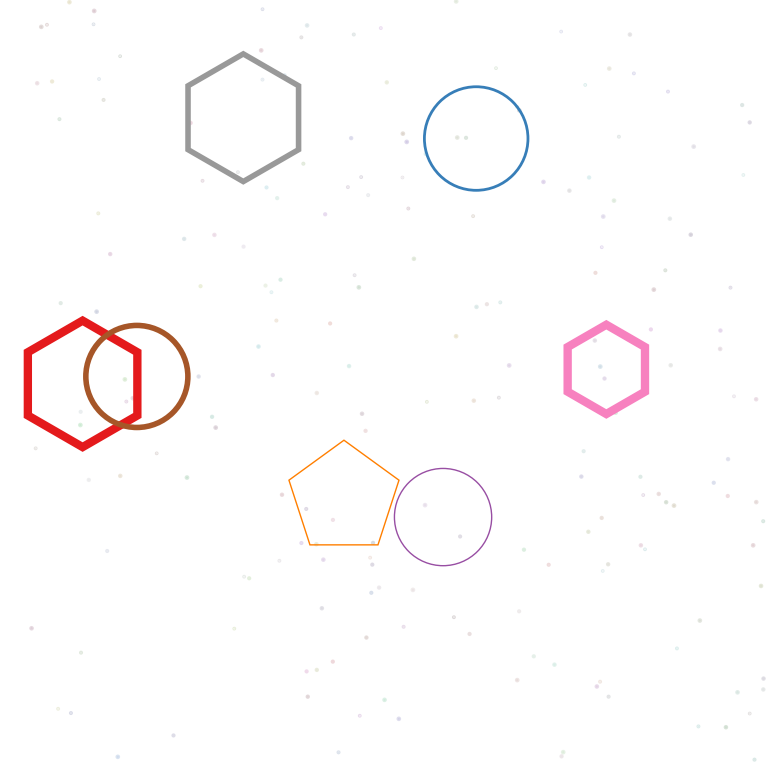[{"shape": "hexagon", "thickness": 3, "radius": 0.41, "center": [0.107, 0.501]}, {"shape": "circle", "thickness": 1, "radius": 0.34, "center": [0.618, 0.82]}, {"shape": "circle", "thickness": 0.5, "radius": 0.32, "center": [0.575, 0.328]}, {"shape": "pentagon", "thickness": 0.5, "radius": 0.38, "center": [0.447, 0.353]}, {"shape": "circle", "thickness": 2, "radius": 0.33, "center": [0.178, 0.511]}, {"shape": "hexagon", "thickness": 3, "radius": 0.29, "center": [0.787, 0.52]}, {"shape": "hexagon", "thickness": 2, "radius": 0.41, "center": [0.316, 0.847]}]